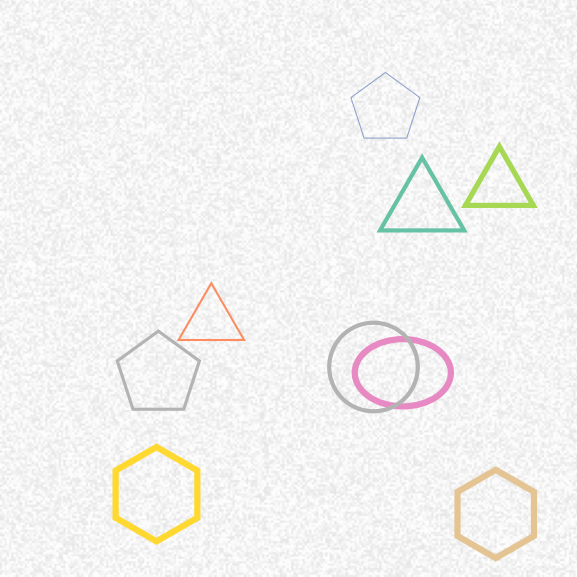[{"shape": "triangle", "thickness": 2, "radius": 0.42, "center": [0.731, 0.642]}, {"shape": "triangle", "thickness": 1, "radius": 0.33, "center": [0.366, 0.443]}, {"shape": "pentagon", "thickness": 0.5, "radius": 0.31, "center": [0.667, 0.811]}, {"shape": "oval", "thickness": 3, "radius": 0.42, "center": [0.698, 0.354]}, {"shape": "triangle", "thickness": 2.5, "radius": 0.34, "center": [0.865, 0.677]}, {"shape": "hexagon", "thickness": 3, "radius": 0.41, "center": [0.271, 0.143]}, {"shape": "hexagon", "thickness": 3, "radius": 0.38, "center": [0.858, 0.109]}, {"shape": "pentagon", "thickness": 1.5, "radius": 0.37, "center": [0.274, 0.351]}, {"shape": "circle", "thickness": 2, "radius": 0.38, "center": [0.647, 0.364]}]